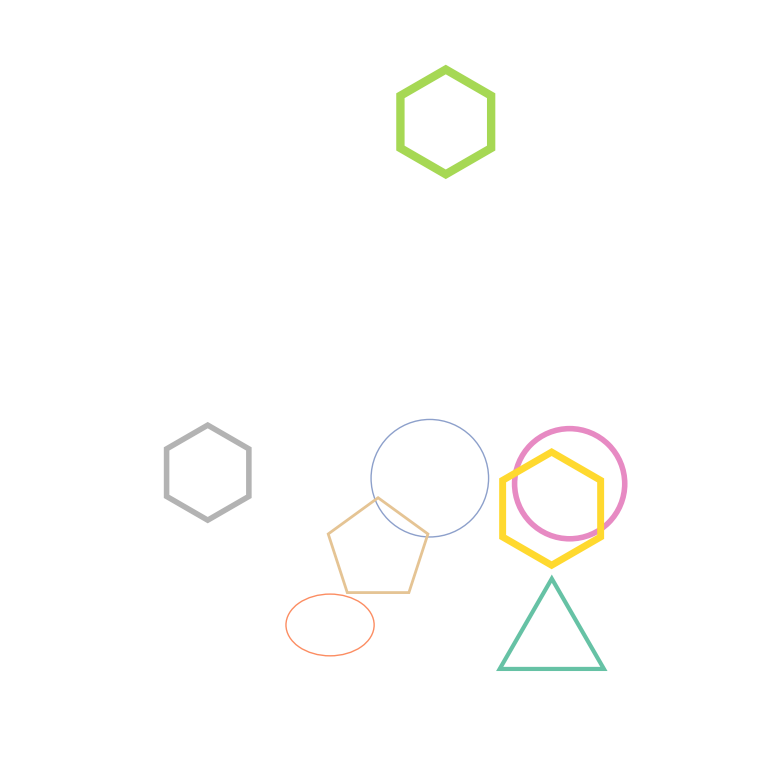[{"shape": "triangle", "thickness": 1.5, "radius": 0.39, "center": [0.717, 0.17]}, {"shape": "oval", "thickness": 0.5, "radius": 0.29, "center": [0.429, 0.188]}, {"shape": "circle", "thickness": 0.5, "radius": 0.38, "center": [0.558, 0.379]}, {"shape": "circle", "thickness": 2, "radius": 0.36, "center": [0.74, 0.372]}, {"shape": "hexagon", "thickness": 3, "radius": 0.34, "center": [0.579, 0.842]}, {"shape": "hexagon", "thickness": 2.5, "radius": 0.37, "center": [0.716, 0.339]}, {"shape": "pentagon", "thickness": 1, "radius": 0.34, "center": [0.491, 0.285]}, {"shape": "hexagon", "thickness": 2, "radius": 0.31, "center": [0.27, 0.386]}]